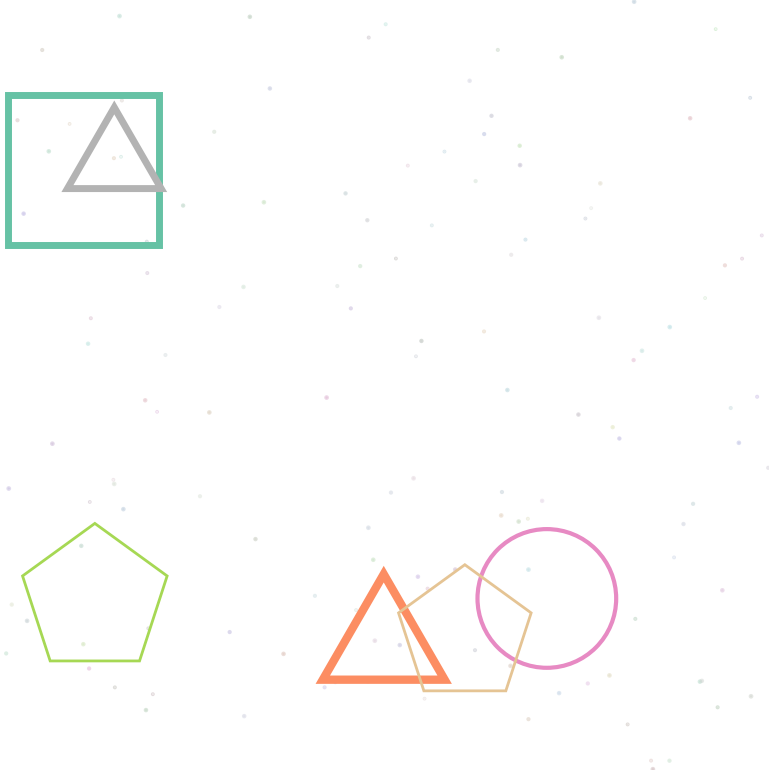[{"shape": "square", "thickness": 2.5, "radius": 0.49, "center": [0.108, 0.779]}, {"shape": "triangle", "thickness": 3, "radius": 0.46, "center": [0.498, 0.163]}, {"shape": "circle", "thickness": 1.5, "radius": 0.45, "center": [0.71, 0.223]}, {"shape": "pentagon", "thickness": 1, "radius": 0.49, "center": [0.123, 0.221]}, {"shape": "pentagon", "thickness": 1, "radius": 0.45, "center": [0.604, 0.176]}, {"shape": "triangle", "thickness": 2.5, "radius": 0.35, "center": [0.148, 0.79]}]